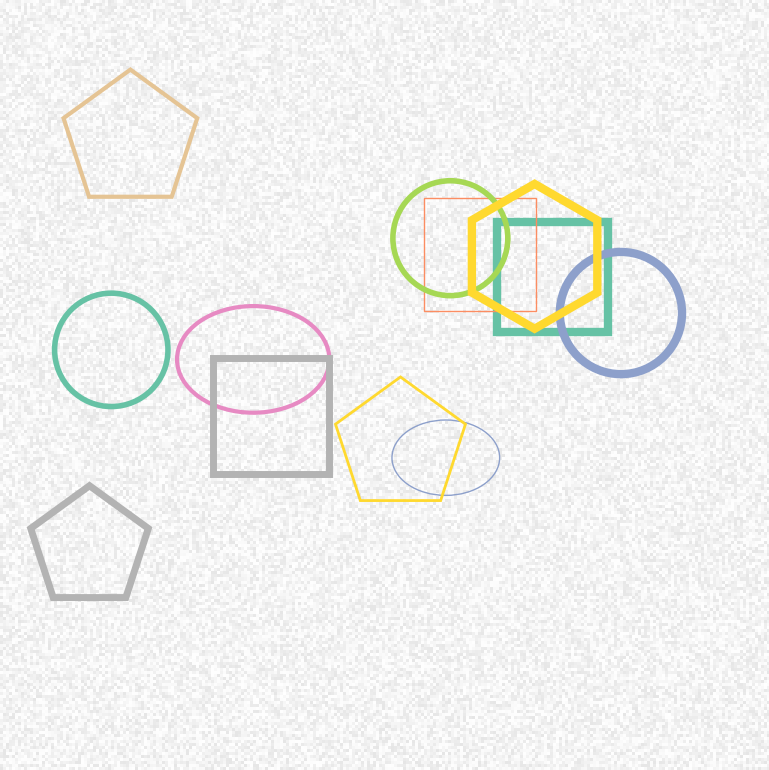[{"shape": "square", "thickness": 3, "radius": 0.36, "center": [0.718, 0.64]}, {"shape": "circle", "thickness": 2, "radius": 0.37, "center": [0.145, 0.546]}, {"shape": "square", "thickness": 0.5, "radius": 0.37, "center": [0.623, 0.669]}, {"shape": "circle", "thickness": 3, "radius": 0.4, "center": [0.806, 0.593]}, {"shape": "oval", "thickness": 0.5, "radius": 0.35, "center": [0.579, 0.406]}, {"shape": "oval", "thickness": 1.5, "radius": 0.49, "center": [0.329, 0.533]}, {"shape": "circle", "thickness": 2, "radius": 0.37, "center": [0.585, 0.691]}, {"shape": "hexagon", "thickness": 3, "radius": 0.47, "center": [0.694, 0.667]}, {"shape": "pentagon", "thickness": 1, "radius": 0.44, "center": [0.52, 0.422]}, {"shape": "pentagon", "thickness": 1.5, "radius": 0.46, "center": [0.169, 0.818]}, {"shape": "pentagon", "thickness": 2.5, "radius": 0.4, "center": [0.116, 0.289]}, {"shape": "square", "thickness": 2.5, "radius": 0.38, "center": [0.352, 0.459]}]